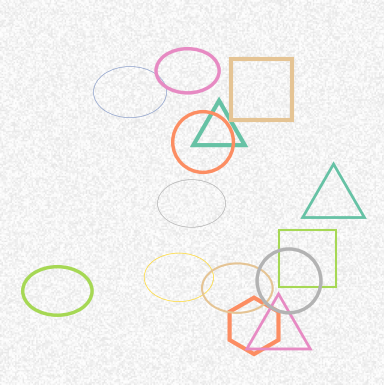[{"shape": "triangle", "thickness": 3, "radius": 0.39, "center": [0.569, 0.662]}, {"shape": "triangle", "thickness": 2, "radius": 0.46, "center": [0.866, 0.481]}, {"shape": "hexagon", "thickness": 3, "radius": 0.37, "center": [0.66, 0.154]}, {"shape": "circle", "thickness": 2.5, "radius": 0.39, "center": [0.527, 0.631]}, {"shape": "oval", "thickness": 0.5, "radius": 0.47, "center": [0.338, 0.761]}, {"shape": "triangle", "thickness": 2, "radius": 0.48, "center": [0.724, 0.141]}, {"shape": "oval", "thickness": 2.5, "radius": 0.41, "center": [0.487, 0.816]}, {"shape": "oval", "thickness": 2.5, "radius": 0.45, "center": [0.149, 0.244]}, {"shape": "square", "thickness": 1.5, "radius": 0.37, "center": [0.799, 0.328]}, {"shape": "oval", "thickness": 0.5, "radius": 0.45, "center": [0.465, 0.28]}, {"shape": "oval", "thickness": 1.5, "radius": 0.46, "center": [0.616, 0.252]}, {"shape": "square", "thickness": 3, "radius": 0.4, "center": [0.679, 0.766]}, {"shape": "oval", "thickness": 0.5, "radius": 0.44, "center": [0.498, 0.472]}, {"shape": "circle", "thickness": 2.5, "radius": 0.41, "center": [0.751, 0.27]}]